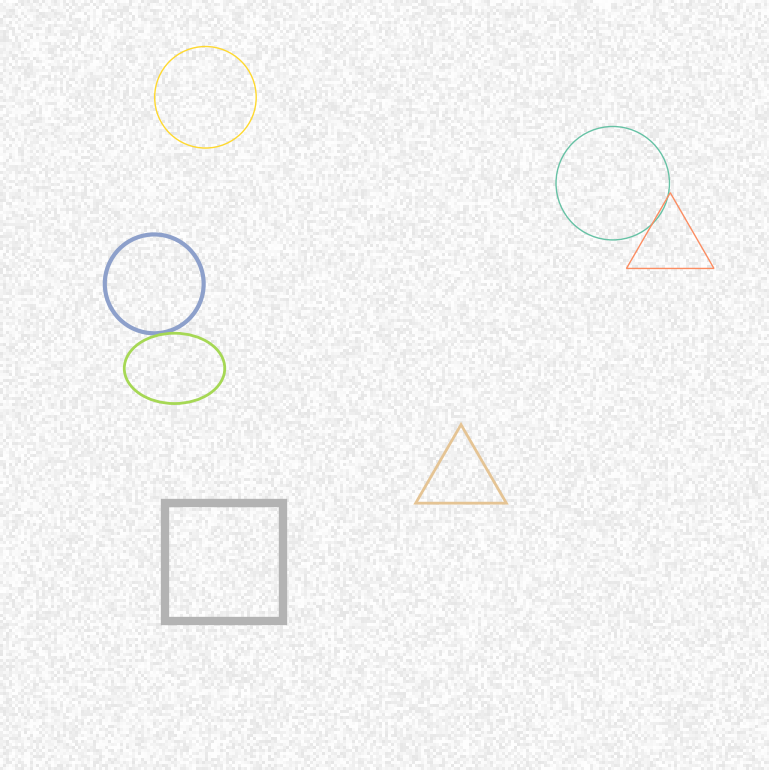[{"shape": "circle", "thickness": 0.5, "radius": 0.37, "center": [0.796, 0.762]}, {"shape": "triangle", "thickness": 0.5, "radius": 0.33, "center": [0.87, 0.684]}, {"shape": "circle", "thickness": 1.5, "radius": 0.32, "center": [0.2, 0.631]}, {"shape": "oval", "thickness": 1, "radius": 0.33, "center": [0.227, 0.522]}, {"shape": "circle", "thickness": 0.5, "radius": 0.33, "center": [0.267, 0.874]}, {"shape": "triangle", "thickness": 1, "radius": 0.34, "center": [0.599, 0.381]}, {"shape": "square", "thickness": 3, "radius": 0.38, "center": [0.291, 0.27]}]